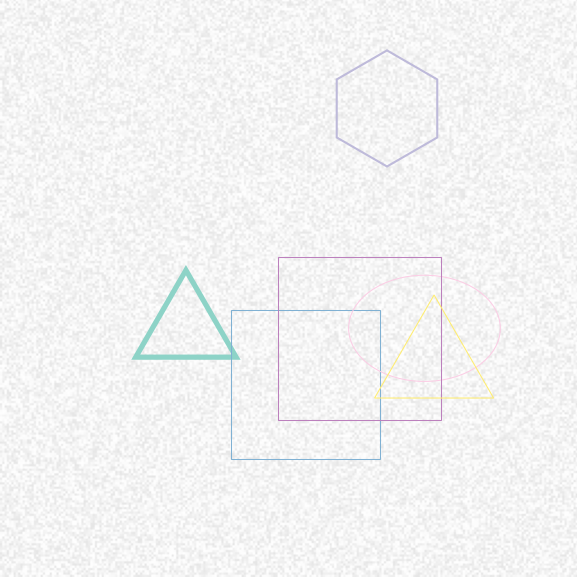[{"shape": "triangle", "thickness": 2.5, "radius": 0.5, "center": [0.322, 0.431]}, {"shape": "hexagon", "thickness": 1, "radius": 0.5, "center": [0.67, 0.811]}, {"shape": "square", "thickness": 0.5, "radius": 0.64, "center": [0.53, 0.333]}, {"shape": "oval", "thickness": 0.5, "radius": 0.66, "center": [0.735, 0.431]}, {"shape": "square", "thickness": 0.5, "radius": 0.7, "center": [0.622, 0.413]}, {"shape": "triangle", "thickness": 0.5, "radius": 0.59, "center": [0.752, 0.369]}]